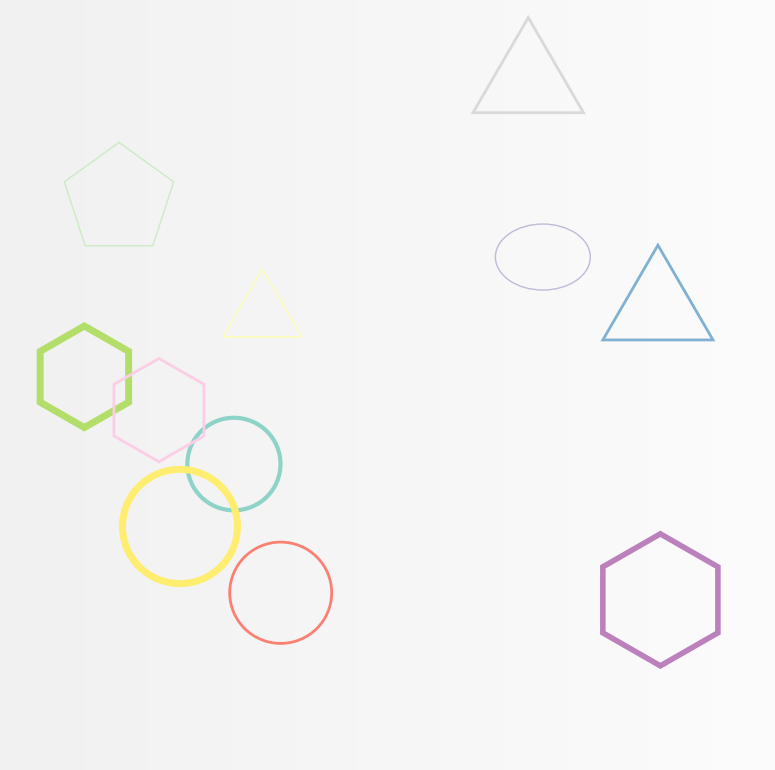[{"shape": "circle", "thickness": 1.5, "radius": 0.3, "center": [0.302, 0.397]}, {"shape": "triangle", "thickness": 0.5, "radius": 0.29, "center": [0.339, 0.592]}, {"shape": "oval", "thickness": 0.5, "radius": 0.31, "center": [0.7, 0.666]}, {"shape": "circle", "thickness": 1, "radius": 0.33, "center": [0.362, 0.23]}, {"shape": "triangle", "thickness": 1, "radius": 0.41, "center": [0.849, 0.6]}, {"shape": "hexagon", "thickness": 2.5, "radius": 0.33, "center": [0.109, 0.511]}, {"shape": "hexagon", "thickness": 1, "radius": 0.34, "center": [0.205, 0.467]}, {"shape": "triangle", "thickness": 1, "radius": 0.41, "center": [0.682, 0.895]}, {"shape": "hexagon", "thickness": 2, "radius": 0.43, "center": [0.852, 0.221]}, {"shape": "pentagon", "thickness": 0.5, "radius": 0.37, "center": [0.154, 0.741]}, {"shape": "circle", "thickness": 2.5, "radius": 0.37, "center": [0.232, 0.316]}]